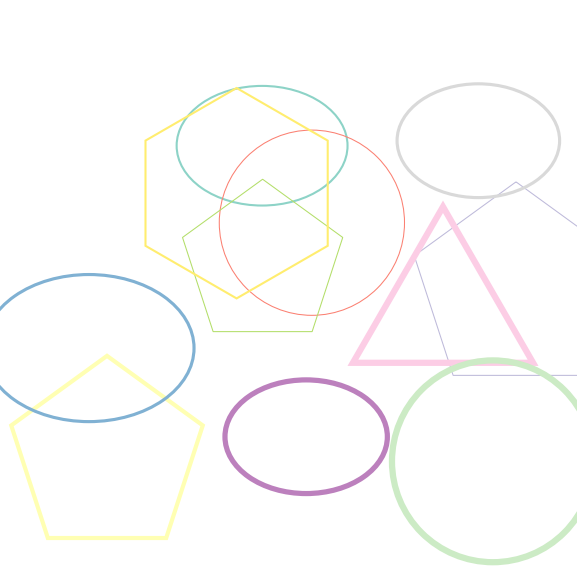[{"shape": "oval", "thickness": 1, "radius": 0.74, "center": [0.454, 0.747]}, {"shape": "pentagon", "thickness": 2, "radius": 0.87, "center": [0.185, 0.209]}, {"shape": "pentagon", "thickness": 0.5, "radius": 0.93, "center": [0.894, 0.499]}, {"shape": "circle", "thickness": 0.5, "radius": 0.8, "center": [0.54, 0.613]}, {"shape": "oval", "thickness": 1.5, "radius": 0.91, "center": [0.154, 0.396]}, {"shape": "pentagon", "thickness": 0.5, "radius": 0.73, "center": [0.455, 0.543]}, {"shape": "triangle", "thickness": 3, "radius": 0.9, "center": [0.767, 0.461]}, {"shape": "oval", "thickness": 1.5, "radius": 0.7, "center": [0.828, 0.755]}, {"shape": "oval", "thickness": 2.5, "radius": 0.7, "center": [0.53, 0.243]}, {"shape": "circle", "thickness": 3, "radius": 0.87, "center": [0.853, 0.2]}, {"shape": "hexagon", "thickness": 1, "radius": 0.91, "center": [0.41, 0.665]}]